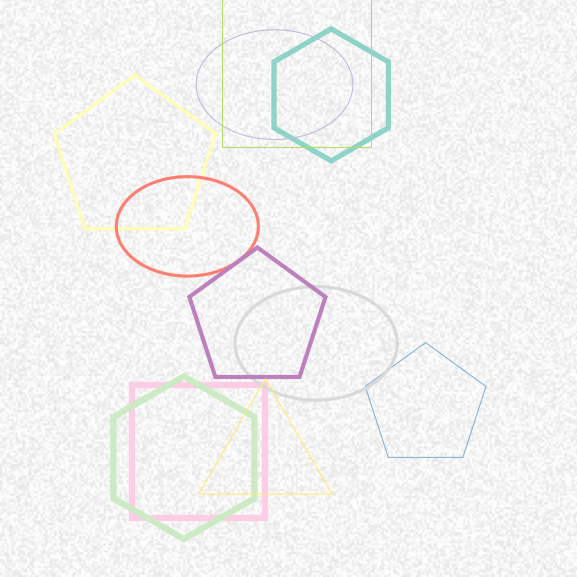[{"shape": "hexagon", "thickness": 2.5, "radius": 0.57, "center": [0.573, 0.835]}, {"shape": "pentagon", "thickness": 1.5, "radius": 0.73, "center": [0.234, 0.722]}, {"shape": "oval", "thickness": 0.5, "radius": 0.68, "center": [0.475, 0.853]}, {"shape": "oval", "thickness": 1.5, "radius": 0.62, "center": [0.324, 0.607]}, {"shape": "pentagon", "thickness": 0.5, "radius": 0.55, "center": [0.737, 0.296]}, {"shape": "square", "thickness": 0.5, "radius": 0.65, "center": [0.514, 0.874]}, {"shape": "square", "thickness": 3, "radius": 0.57, "center": [0.344, 0.217]}, {"shape": "oval", "thickness": 1.5, "radius": 0.7, "center": [0.547, 0.405]}, {"shape": "pentagon", "thickness": 2, "radius": 0.62, "center": [0.446, 0.447]}, {"shape": "hexagon", "thickness": 3, "radius": 0.7, "center": [0.318, 0.207]}, {"shape": "triangle", "thickness": 0.5, "radius": 0.67, "center": [0.459, 0.21]}]